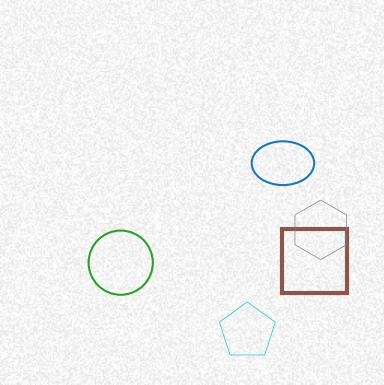[{"shape": "oval", "thickness": 1.5, "radius": 0.41, "center": [0.735, 0.576]}, {"shape": "circle", "thickness": 1.5, "radius": 0.42, "center": [0.314, 0.318]}, {"shape": "square", "thickness": 3, "radius": 0.42, "center": [0.817, 0.322]}, {"shape": "hexagon", "thickness": 0.5, "radius": 0.39, "center": [0.833, 0.403]}, {"shape": "pentagon", "thickness": 0.5, "radius": 0.38, "center": [0.642, 0.14]}]